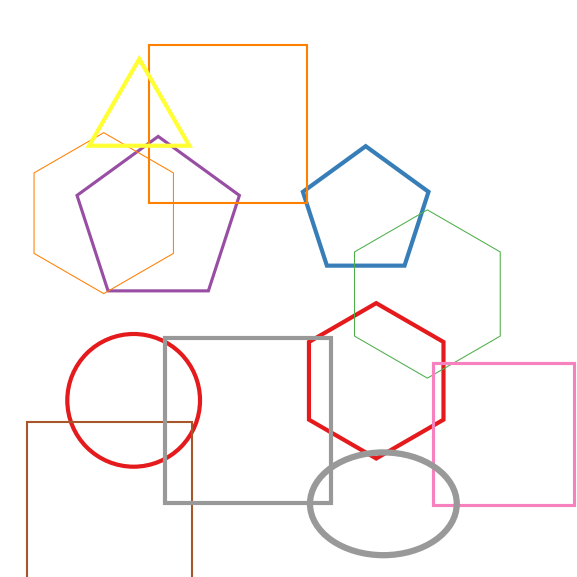[{"shape": "circle", "thickness": 2, "radius": 0.57, "center": [0.231, 0.306]}, {"shape": "hexagon", "thickness": 2, "radius": 0.67, "center": [0.651, 0.34]}, {"shape": "pentagon", "thickness": 2, "radius": 0.57, "center": [0.633, 0.632]}, {"shape": "hexagon", "thickness": 0.5, "radius": 0.73, "center": [0.74, 0.49]}, {"shape": "pentagon", "thickness": 1.5, "radius": 0.74, "center": [0.274, 0.615]}, {"shape": "square", "thickness": 1, "radius": 0.69, "center": [0.395, 0.784]}, {"shape": "hexagon", "thickness": 0.5, "radius": 0.7, "center": [0.18, 0.63]}, {"shape": "triangle", "thickness": 2, "radius": 0.5, "center": [0.241, 0.797]}, {"shape": "square", "thickness": 1, "radius": 0.72, "center": [0.19, 0.125]}, {"shape": "square", "thickness": 1.5, "radius": 0.61, "center": [0.872, 0.248]}, {"shape": "oval", "thickness": 3, "radius": 0.64, "center": [0.664, 0.127]}, {"shape": "square", "thickness": 2, "radius": 0.72, "center": [0.43, 0.271]}]